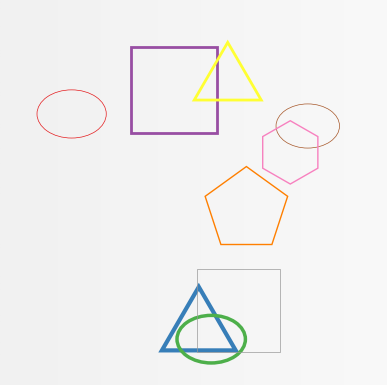[{"shape": "oval", "thickness": 0.5, "radius": 0.45, "center": [0.185, 0.704]}, {"shape": "triangle", "thickness": 3, "radius": 0.55, "center": [0.513, 0.145]}, {"shape": "oval", "thickness": 2.5, "radius": 0.44, "center": [0.545, 0.119]}, {"shape": "square", "thickness": 2, "radius": 0.56, "center": [0.448, 0.767]}, {"shape": "pentagon", "thickness": 1, "radius": 0.56, "center": [0.636, 0.455]}, {"shape": "triangle", "thickness": 2, "radius": 0.5, "center": [0.588, 0.79]}, {"shape": "oval", "thickness": 0.5, "radius": 0.41, "center": [0.794, 0.673]}, {"shape": "hexagon", "thickness": 1, "radius": 0.41, "center": [0.749, 0.604]}, {"shape": "square", "thickness": 0.5, "radius": 0.53, "center": [0.616, 0.194]}]